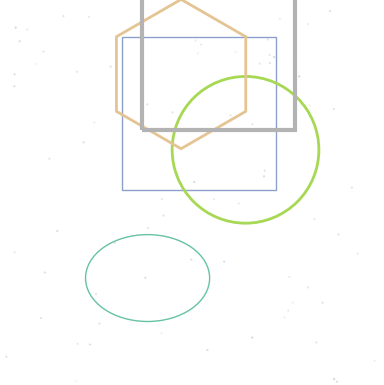[{"shape": "oval", "thickness": 1, "radius": 0.81, "center": [0.383, 0.278]}, {"shape": "square", "thickness": 1, "radius": 1.0, "center": [0.517, 0.704]}, {"shape": "circle", "thickness": 2, "radius": 0.95, "center": [0.638, 0.611]}, {"shape": "hexagon", "thickness": 2, "radius": 0.97, "center": [0.47, 0.808]}, {"shape": "square", "thickness": 3, "radius": 0.99, "center": [0.568, 0.862]}]